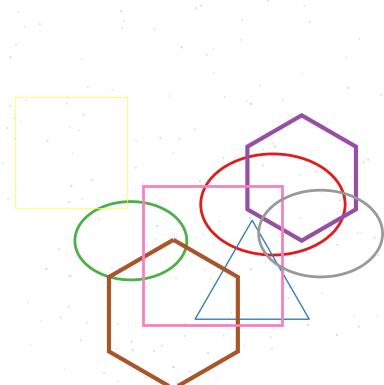[{"shape": "oval", "thickness": 2, "radius": 0.94, "center": [0.709, 0.469]}, {"shape": "triangle", "thickness": 1, "radius": 0.86, "center": [0.655, 0.256]}, {"shape": "oval", "thickness": 2, "radius": 0.73, "center": [0.34, 0.375]}, {"shape": "hexagon", "thickness": 3, "radius": 0.81, "center": [0.784, 0.538]}, {"shape": "square", "thickness": 0.5, "radius": 0.72, "center": [0.184, 0.604]}, {"shape": "hexagon", "thickness": 3, "radius": 0.97, "center": [0.45, 0.184]}, {"shape": "square", "thickness": 2, "radius": 0.9, "center": [0.552, 0.336]}, {"shape": "oval", "thickness": 2, "radius": 0.8, "center": [0.833, 0.393]}]